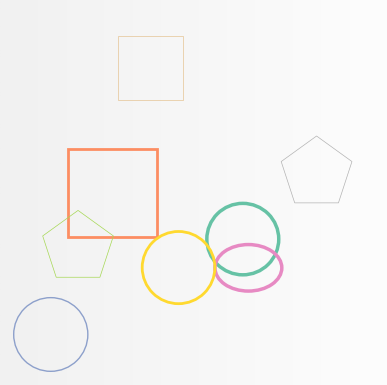[{"shape": "circle", "thickness": 2.5, "radius": 0.46, "center": [0.627, 0.379]}, {"shape": "square", "thickness": 2, "radius": 0.57, "center": [0.29, 0.498]}, {"shape": "circle", "thickness": 1, "radius": 0.48, "center": [0.131, 0.131]}, {"shape": "oval", "thickness": 2.5, "radius": 0.43, "center": [0.641, 0.304]}, {"shape": "pentagon", "thickness": 0.5, "radius": 0.48, "center": [0.201, 0.357]}, {"shape": "circle", "thickness": 2, "radius": 0.47, "center": [0.461, 0.305]}, {"shape": "square", "thickness": 0.5, "radius": 0.41, "center": [0.388, 0.823]}, {"shape": "pentagon", "thickness": 0.5, "radius": 0.48, "center": [0.817, 0.551]}]